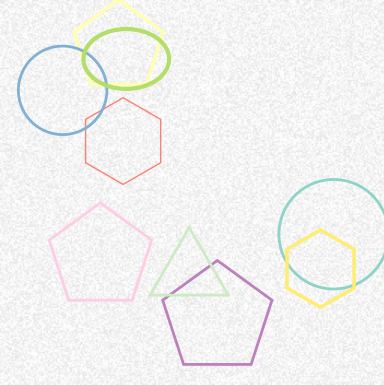[{"shape": "circle", "thickness": 2, "radius": 0.71, "center": [0.867, 0.392]}, {"shape": "pentagon", "thickness": 2.5, "radius": 0.61, "center": [0.308, 0.879]}, {"shape": "hexagon", "thickness": 1, "radius": 0.56, "center": [0.32, 0.634]}, {"shape": "circle", "thickness": 2, "radius": 0.57, "center": [0.163, 0.765]}, {"shape": "oval", "thickness": 3, "radius": 0.56, "center": [0.328, 0.847]}, {"shape": "pentagon", "thickness": 2, "radius": 0.7, "center": [0.261, 0.333]}, {"shape": "pentagon", "thickness": 2, "radius": 0.75, "center": [0.564, 0.174]}, {"shape": "triangle", "thickness": 2, "radius": 0.59, "center": [0.491, 0.292]}, {"shape": "hexagon", "thickness": 2.5, "radius": 0.5, "center": [0.833, 0.302]}]